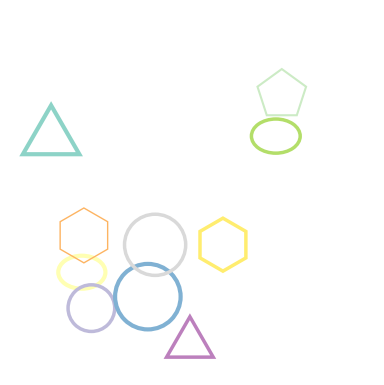[{"shape": "triangle", "thickness": 3, "radius": 0.42, "center": [0.133, 0.642]}, {"shape": "oval", "thickness": 3, "radius": 0.31, "center": [0.213, 0.293]}, {"shape": "circle", "thickness": 2.5, "radius": 0.3, "center": [0.237, 0.2]}, {"shape": "circle", "thickness": 3, "radius": 0.43, "center": [0.384, 0.229]}, {"shape": "hexagon", "thickness": 1, "radius": 0.36, "center": [0.218, 0.389]}, {"shape": "oval", "thickness": 2.5, "radius": 0.32, "center": [0.716, 0.647]}, {"shape": "circle", "thickness": 2.5, "radius": 0.4, "center": [0.403, 0.364]}, {"shape": "triangle", "thickness": 2.5, "radius": 0.35, "center": [0.493, 0.107]}, {"shape": "pentagon", "thickness": 1.5, "radius": 0.33, "center": [0.732, 0.754]}, {"shape": "hexagon", "thickness": 2.5, "radius": 0.34, "center": [0.579, 0.365]}]